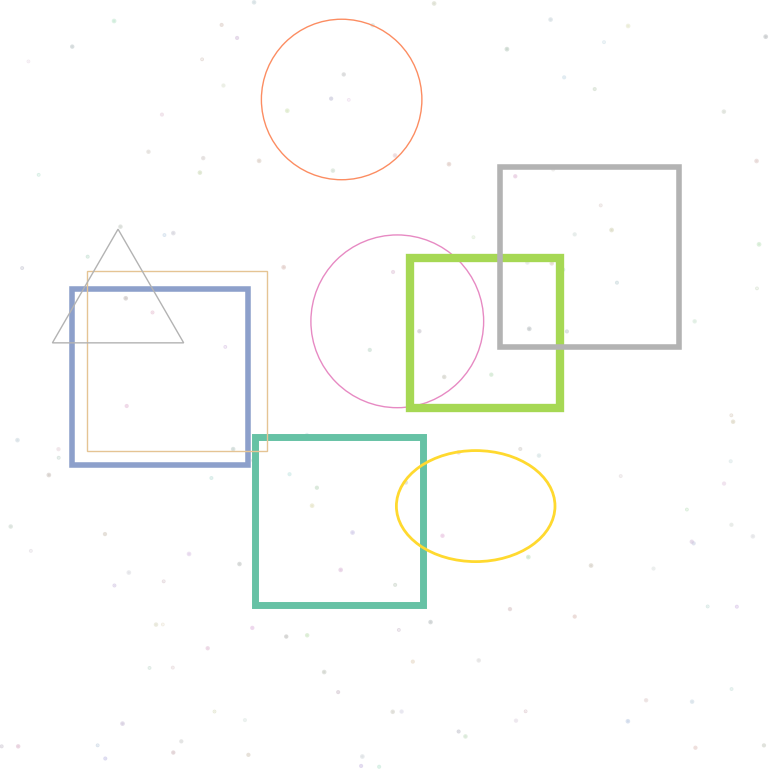[{"shape": "square", "thickness": 2.5, "radius": 0.55, "center": [0.44, 0.323]}, {"shape": "circle", "thickness": 0.5, "radius": 0.52, "center": [0.444, 0.871]}, {"shape": "square", "thickness": 2, "radius": 0.57, "center": [0.208, 0.511]}, {"shape": "circle", "thickness": 0.5, "radius": 0.56, "center": [0.516, 0.583]}, {"shape": "square", "thickness": 3, "radius": 0.49, "center": [0.63, 0.568]}, {"shape": "oval", "thickness": 1, "radius": 0.51, "center": [0.618, 0.343]}, {"shape": "square", "thickness": 0.5, "radius": 0.59, "center": [0.23, 0.531]}, {"shape": "triangle", "thickness": 0.5, "radius": 0.49, "center": [0.153, 0.604]}, {"shape": "square", "thickness": 2, "radius": 0.58, "center": [0.766, 0.666]}]